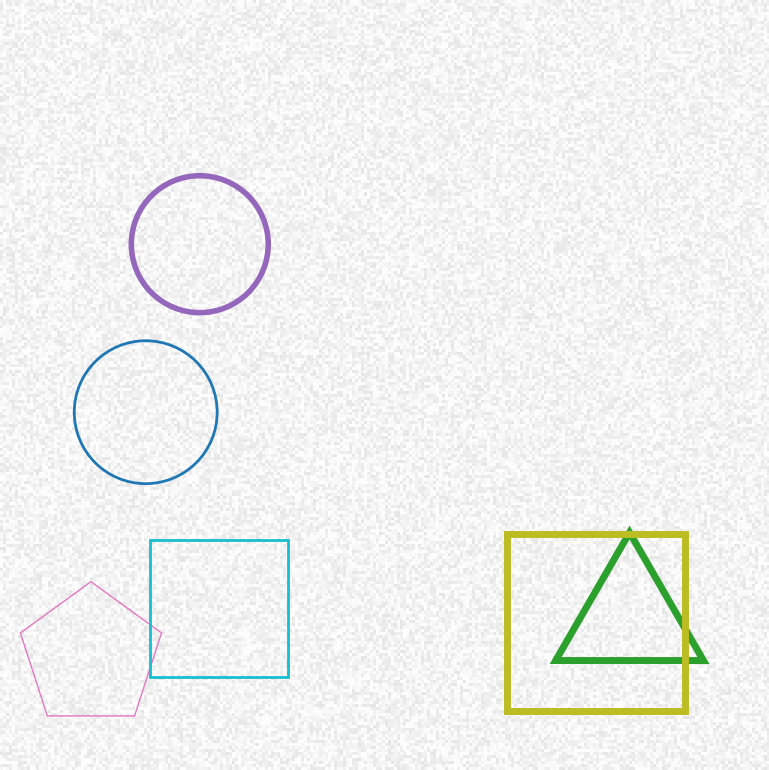[{"shape": "circle", "thickness": 1, "radius": 0.46, "center": [0.189, 0.465]}, {"shape": "triangle", "thickness": 2.5, "radius": 0.55, "center": [0.818, 0.198]}, {"shape": "circle", "thickness": 2, "radius": 0.44, "center": [0.259, 0.683]}, {"shape": "pentagon", "thickness": 0.5, "radius": 0.48, "center": [0.118, 0.148]}, {"shape": "square", "thickness": 2.5, "radius": 0.58, "center": [0.774, 0.191]}, {"shape": "square", "thickness": 1, "radius": 0.45, "center": [0.284, 0.21]}]